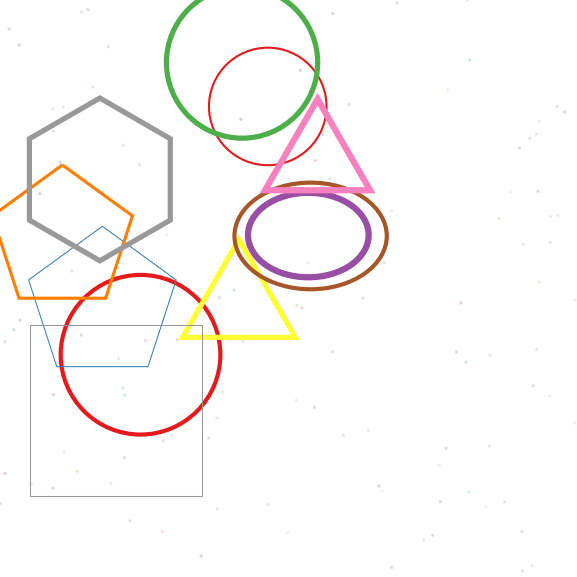[{"shape": "circle", "thickness": 1, "radius": 0.51, "center": [0.464, 0.815]}, {"shape": "circle", "thickness": 2, "radius": 0.69, "center": [0.243, 0.385]}, {"shape": "pentagon", "thickness": 0.5, "radius": 0.67, "center": [0.177, 0.473]}, {"shape": "circle", "thickness": 2.5, "radius": 0.65, "center": [0.419, 0.891]}, {"shape": "oval", "thickness": 3, "radius": 0.52, "center": [0.534, 0.592]}, {"shape": "pentagon", "thickness": 1.5, "radius": 0.64, "center": [0.108, 0.586]}, {"shape": "triangle", "thickness": 2.5, "radius": 0.56, "center": [0.414, 0.471]}, {"shape": "oval", "thickness": 2, "radius": 0.66, "center": [0.538, 0.591]}, {"shape": "triangle", "thickness": 3, "radius": 0.53, "center": [0.55, 0.722]}, {"shape": "hexagon", "thickness": 2.5, "radius": 0.7, "center": [0.173, 0.688]}, {"shape": "square", "thickness": 0.5, "radius": 0.74, "center": [0.201, 0.288]}]